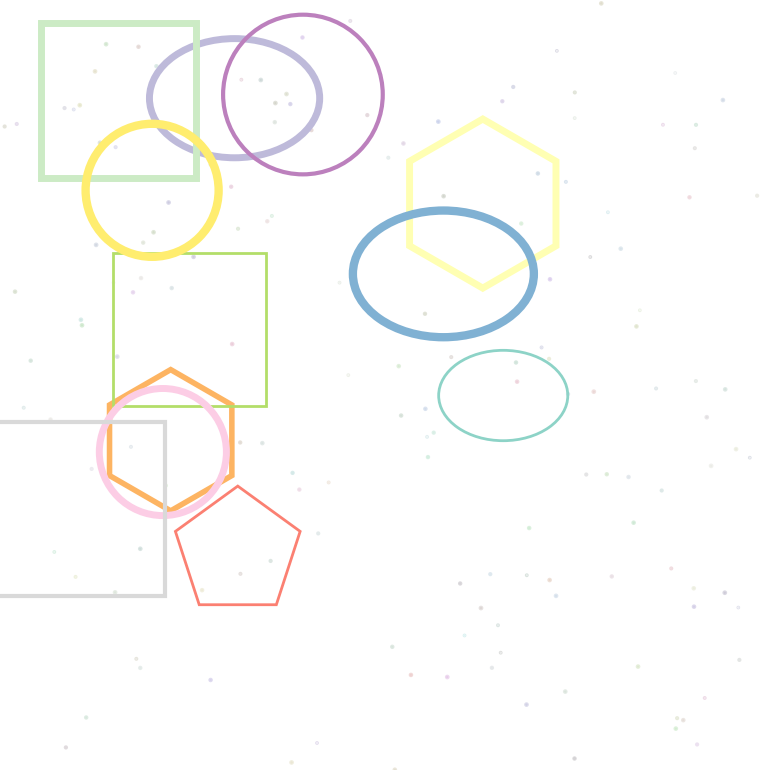[{"shape": "oval", "thickness": 1, "radius": 0.42, "center": [0.654, 0.486]}, {"shape": "hexagon", "thickness": 2.5, "radius": 0.55, "center": [0.627, 0.736]}, {"shape": "oval", "thickness": 2.5, "radius": 0.55, "center": [0.305, 0.872]}, {"shape": "pentagon", "thickness": 1, "radius": 0.43, "center": [0.309, 0.284]}, {"shape": "oval", "thickness": 3, "radius": 0.59, "center": [0.576, 0.644]}, {"shape": "hexagon", "thickness": 2, "radius": 0.46, "center": [0.222, 0.428]}, {"shape": "square", "thickness": 1, "radius": 0.5, "center": [0.246, 0.573]}, {"shape": "circle", "thickness": 2.5, "radius": 0.41, "center": [0.211, 0.413]}, {"shape": "square", "thickness": 1.5, "radius": 0.56, "center": [0.101, 0.34]}, {"shape": "circle", "thickness": 1.5, "radius": 0.52, "center": [0.393, 0.877]}, {"shape": "square", "thickness": 2.5, "radius": 0.5, "center": [0.154, 0.87]}, {"shape": "circle", "thickness": 3, "radius": 0.43, "center": [0.198, 0.753]}]